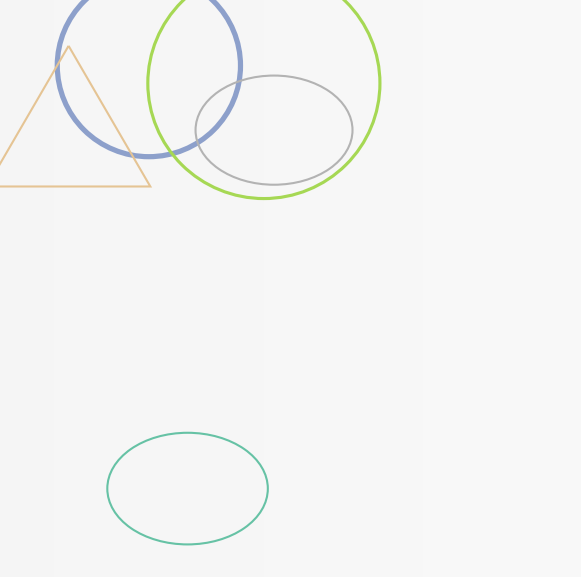[{"shape": "oval", "thickness": 1, "radius": 0.69, "center": [0.323, 0.153]}, {"shape": "circle", "thickness": 2.5, "radius": 0.79, "center": [0.256, 0.885]}, {"shape": "circle", "thickness": 1.5, "radius": 1.0, "center": [0.454, 0.855]}, {"shape": "triangle", "thickness": 1, "radius": 0.81, "center": [0.118, 0.757]}, {"shape": "oval", "thickness": 1, "radius": 0.68, "center": [0.471, 0.774]}]